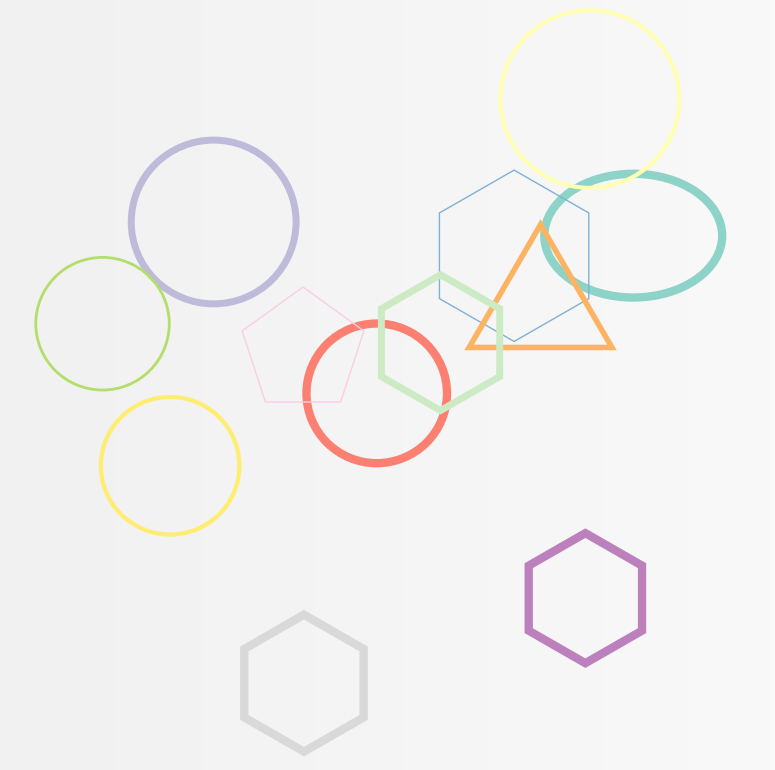[{"shape": "oval", "thickness": 3, "radius": 0.57, "center": [0.817, 0.694]}, {"shape": "circle", "thickness": 1.5, "radius": 0.58, "center": [0.761, 0.871]}, {"shape": "circle", "thickness": 2.5, "radius": 0.53, "center": [0.276, 0.712]}, {"shape": "circle", "thickness": 3, "radius": 0.45, "center": [0.486, 0.489]}, {"shape": "hexagon", "thickness": 0.5, "radius": 0.56, "center": [0.663, 0.668]}, {"shape": "triangle", "thickness": 2, "radius": 0.53, "center": [0.697, 0.602]}, {"shape": "circle", "thickness": 1, "radius": 0.43, "center": [0.132, 0.58]}, {"shape": "pentagon", "thickness": 0.5, "radius": 0.41, "center": [0.391, 0.545]}, {"shape": "hexagon", "thickness": 3, "radius": 0.44, "center": [0.392, 0.113]}, {"shape": "hexagon", "thickness": 3, "radius": 0.42, "center": [0.755, 0.223]}, {"shape": "hexagon", "thickness": 2.5, "radius": 0.44, "center": [0.568, 0.555]}, {"shape": "circle", "thickness": 1.5, "radius": 0.45, "center": [0.22, 0.395]}]